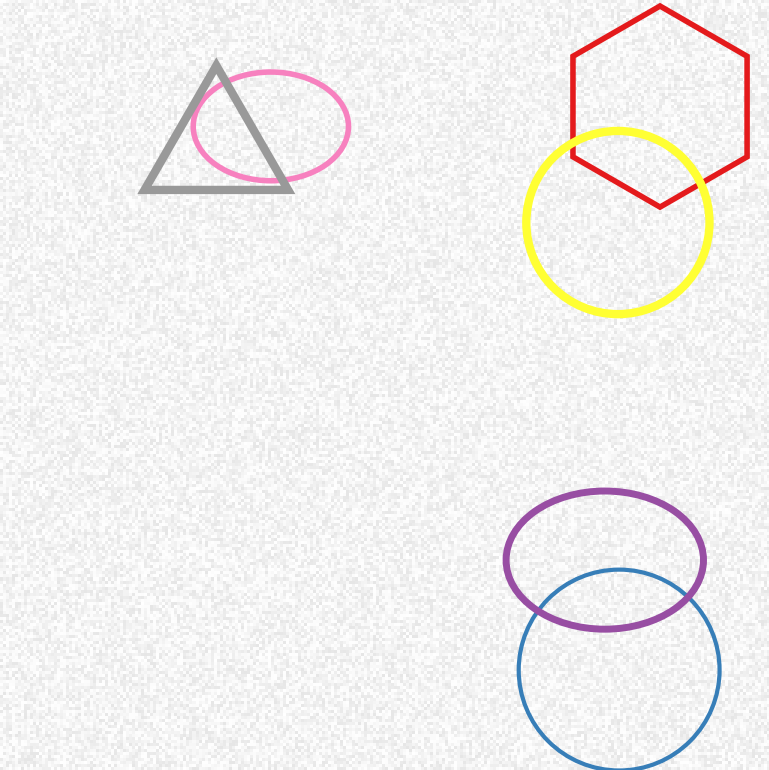[{"shape": "hexagon", "thickness": 2, "radius": 0.65, "center": [0.857, 0.862]}, {"shape": "circle", "thickness": 1.5, "radius": 0.65, "center": [0.804, 0.13]}, {"shape": "oval", "thickness": 2.5, "radius": 0.64, "center": [0.785, 0.273]}, {"shape": "circle", "thickness": 3, "radius": 0.59, "center": [0.802, 0.711]}, {"shape": "oval", "thickness": 2, "radius": 0.5, "center": [0.352, 0.836]}, {"shape": "triangle", "thickness": 3, "radius": 0.54, "center": [0.281, 0.807]}]